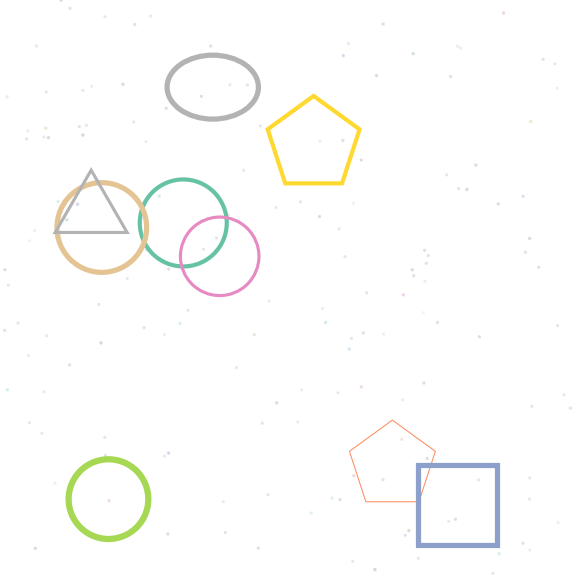[{"shape": "circle", "thickness": 2, "radius": 0.38, "center": [0.317, 0.613]}, {"shape": "pentagon", "thickness": 0.5, "radius": 0.39, "center": [0.679, 0.194]}, {"shape": "square", "thickness": 2.5, "radius": 0.34, "center": [0.792, 0.125]}, {"shape": "circle", "thickness": 1.5, "radius": 0.34, "center": [0.38, 0.555]}, {"shape": "circle", "thickness": 3, "radius": 0.34, "center": [0.188, 0.135]}, {"shape": "pentagon", "thickness": 2, "radius": 0.42, "center": [0.543, 0.749]}, {"shape": "circle", "thickness": 2.5, "radius": 0.39, "center": [0.176, 0.605]}, {"shape": "oval", "thickness": 2.5, "radius": 0.4, "center": [0.368, 0.848]}, {"shape": "triangle", "thickness": 1.5, "radius": 0.36, "center": [0.158, 0.633]}]